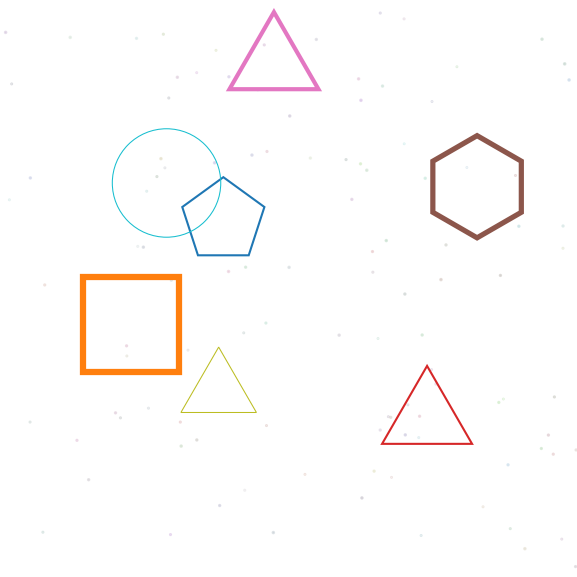[{"shape": "pentagon", "thickness": 1, "radius": 0.37, "center": [0.387, 0.618]}, {"shape": "square", "thickness": 3, "radius": 0.41, "center": [0.227, 0.437]}, {"shape": "triangle", "thickness": 1, "radius": 0.45, "center": [0.74, 0.276]}, {"shape": "hexagon", "thickness": 2.5, "radius": 0.44, "center": [0.826, 0.676]}, {"shape": "triangle", "thickness": 2, "radius": 0.44, "center": [0.474, 0.889]}, {"shape": "triangle", "thickness": 0.5, "radius": 0.38, "center": [0.379, 0.323]}, {"shape": "circle", "thickness": 0.5, "radius": 0.47, "center": [0.288, 0.682]}]